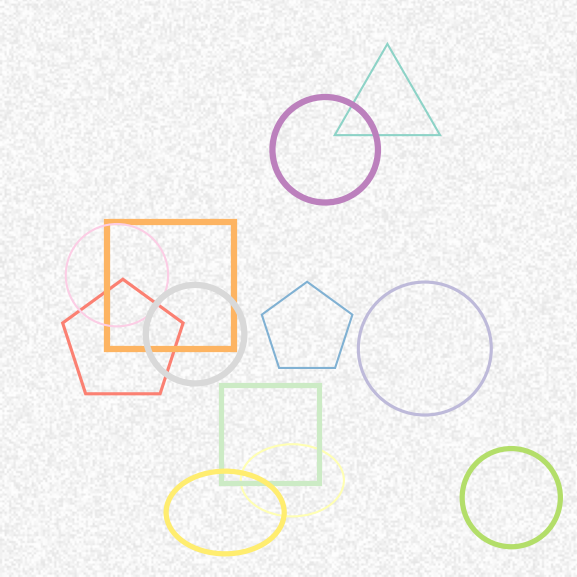[{"shape": "triangle", "thickness": 1, "radius": 0.53, "center": [0.671, 0.818]}, {"shape": "oval", "thickness": 1, "radius": 0.45, "center": [0.506, 0.167]}, {"shape": "circle", "thickness": 1.5, "radius": 0.58, "center": [0.736, 0.396]}, {"shape": "pentagon", "thickness": 1.5, "radius": 0.55, "center": [0.213, 0.406]}, {"shape": "pentagon", "thickness": 1, "radius": 0.41, "center": [0.532, 0.429]}, {"shape": "square", "thickness": 3, "radius": 0.55, "center": [0.295, 0.505]}, {"shape": "circle", "thickness": 2.5, "radius": 0.43, "center": [0.885, 0.137]}, {"shape": "circle", "thickness": 1, "radius": 0.44, "center": [0.203, 0.523]}, {"shape": "circle", "thickness": 3, "radius": 0.43, "center": [0.338, 0.421]}, {"shape": "circle", "thickness": 3, "radius": 0.46, "center": [0.563, 0.74]}, {"shape": "square", "thickness": 2.5, "radius": 0.42, "center": [0.468, 0.247]}, {"shape": "oval", "thickness": 2.5, "radius": 0.51, "center": [0.39, 0.112]}]